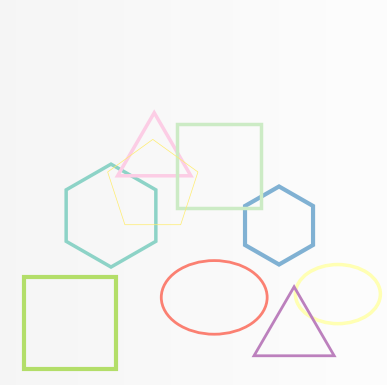[{"shape": "hexagon", "thickness": 2.5, "radius": 0.67, "center": [0.286, 0.44]}, {"shape": "oval", "thickness": 2.5, "radius": 0.55, "center": [0.872, 0.236]}, {"shape": "oval", "thickness": 2, "radius": 0.68, "center": [0.553, 0.228]}, {"shape": "hexagon", "thickness": 3, "radius": 0.51, "center": [0.72, 0.414]}, {"shape": "square", "thickness": 3, "radius": 0.6, "center": [0.181, 0.16]}, {"shape": "triangle", "thickness": 2.5, "radius": 0.55, "center": [0.398, 0.598]}, {"shape": "triangle", "thickness": 2, "radius": 0.6, "center": [0.759, 0.136]}, {"shape": "square", "thickness": 2.5, "radius": 0.54, "center": [0.565, 0.569]}, {"shape": "pentagon", "thickness": 0.5, "radius": 0.61, "center": [0.394, 0.515]}]